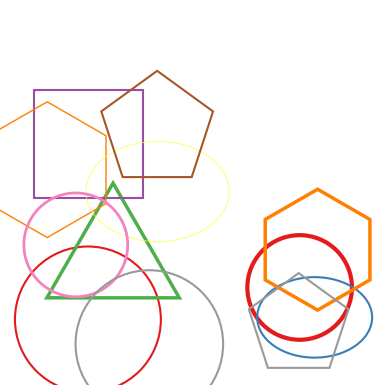[{"shape": "circle", "thickness": 3, "radius": 0.68, "center": [0.778, 0.253]}, {"shape": "circle", "thickness": 1.5, "radius": 0.95, "center": [0.228, 0.17]}, {"shape": "oval", "thickness": 1.5, "radius": 0.75, "center": [0.817, 0.176]}, {"shape": "triangle", "thickness": 2.5, "radius": 0.99, "center": [0.294, 0.326]}, {"shape": "square", "thickness": 1.5, "radius": 0.7, "center": [0.23, 0.626]}, {"shape": "hexagon", "thickness": 2.5, "radius": 0.78, "center": [0.825, 0.352]}, {"shape": "hexagon", "thickness": 1, "radius": 0.88, "center": [0.123, 0.559]}, {"shape": "oval", "thickness": 0.5, "radius": 0.93, "center": [0.409, 0.503]}, {"shape": "pentagon", "thickness": 1.5, "radius": 0.76, "center": [0.408, 0.663]}, {"shape": "circle", "thickness": 2, "radius": 0.67, "center": [0.197, 0.364]}, {"shape": "pentagon", "thickness": 1.5, "radius": 0.68, "center": [0.776, 0.155]}, {"shape": "circle", "thickness": 1.5, "radius": 0.96, "center": [0.388, 0.106]}]